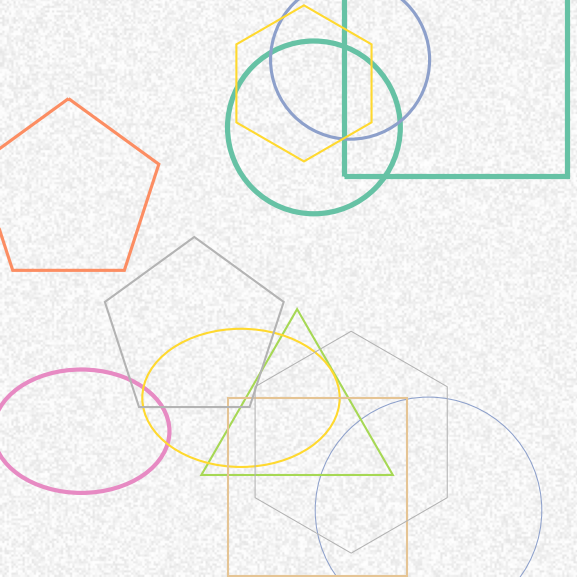[{"shape": "circle", "thickness": 2.5, "radius": 0.75, "center": [0.544, 0.779]}, {"shape": "square", "thickness": 2.5, "radius": 0.96, "center": [0.789, 0.887]}, {"shape": "pentagon", "thickness": 1.5, "radius": 0.82, "center": [0.119, 0.664]}, {"shape": "circle", "thickness": 0.5, "radius": 0.98, "center": [0.742, 0.115]}, {"shape": "circle", "thickness": 1.5, "radius": 0.69, "center": [0.606, 0.896]}, {"shape": "oval", "thickness": 2, "radius": 0.76, "center": [0.141, 0.252]}, {"shape": "triangle", "thickness": 1, "radius": 0.96, "center": [0.514, 0.272]}, {"shape": "hexagon", "thickness": 1, "radius": 0.68, "center": [0.526, 0.855]}, {"shape": "oval", "thickness": 1, "radius": 0.85, "center": [0.417, 0.31]}, {"shape": "square", "thickness": 1, "radius": 0.77, "center": [0.55, 0.156]}, {"shape": "hexagon", "thickness": 0.5, "radius": 0.96, "center": [0.608, 0.233]}, {"shape": "pentagon", "thickness": 1, "radius": 0.81, "center": [0.336, 0.426]}]